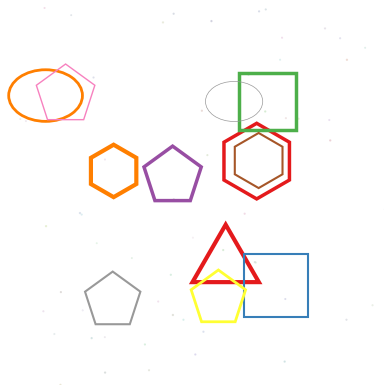[{"shape": "triangle", "thickness": 3, "radius": 0.5, "center": [0.586, 0.317]}, {"shape": "hexagon", "thickness": 2.5, "radius": 0.49, "center": [0.667, 0.582]}, {"shape": "square", "thickness": 1.5, "radius": 0.41, "center": [0.718, 0.259]}, {"shape": "square", "thickness": 2.5, "radius": 0.37, "center": [0.695, 0.737]}, {"shape": "pentagon", "thickness": 2.5, "radius": 0.39, "center": [0.448, 0.542]}, {"shape": "hexagon", "thickness": 3, "radius": 0.34, "center": [0.295, 0.556]}, {"shape": "oval", "thickness": 2, "radius": 0.48, "center": [0.118, 0.752]}, {"shape": "pentagon", "thickness": 2, "radius": 0.37, "center": [0.567, 0.224]}, {"shape": "hexagon", "thickness": 1.5, "radius": 0.36, "center": [0.672, 0.583]}, {"shape": "pentagon", "thickness": 1, "radius": 0.4, "center": [0.17, 0.754]}, {"shape": "oval", "thickness": 0.5, "radius": 0.37, "center": [0.608, 0.736]}, {"shape": "pentagon", "thickness": 1.5, "radius": 0.38, "center": [0.293, 0.219]}]